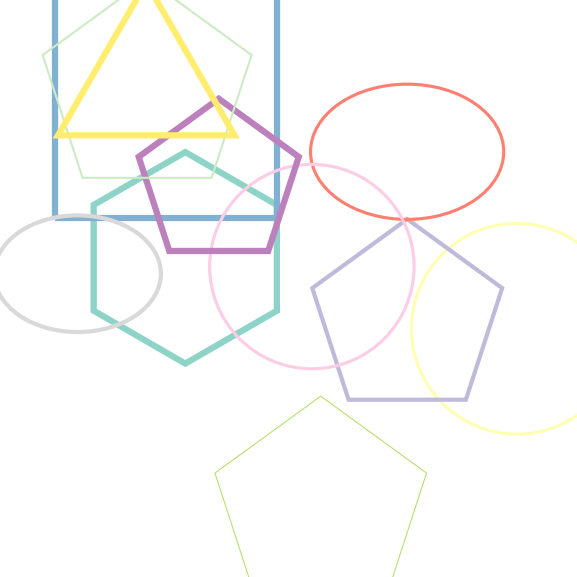[{"shape": "hexagon", "thickness": 3, "radius": 0.92, "center": [0.321, 0.553]}, {"shape": "circle", "thickness": 1.5, "radius": 0.91, "center": [0.895, 0.43]}, {"shape": "pentagon", "thickness": 2, "radius": 0.86, "center": [0.705, 0.447]}, {"shape": "oval", "thickness": 1.5, "radius": 0.84, "center": [0.705, 0.736]}, {"shape": "square", "thickness": 3, "radius": 0.96, "center": [0.288, 0.813]}, {"shape": "pentagon", "thickness": 0.5, "radius": 0.96, "center": [0.555, 0.121]}, {"shape": "circle", "thickness": 1.5, "radius": 0.88, "center": [0.54, 0.538]}, {"shape": "oval", "thickness": 2, "radius": 0.72, "center": [0.134, 0.525]}, {"shape": "pentagon", "thickness": 3, "radius": 0.73, "center": [0.379, 0.682]}, {"shape": "pentagon", "thickness": 1, "radius": 0.95, "center": [0.255, 0.845]}, {"shape": "triangle", "thickness": 3, "radius": 0.88, "center": [0.253, 0.853]}]